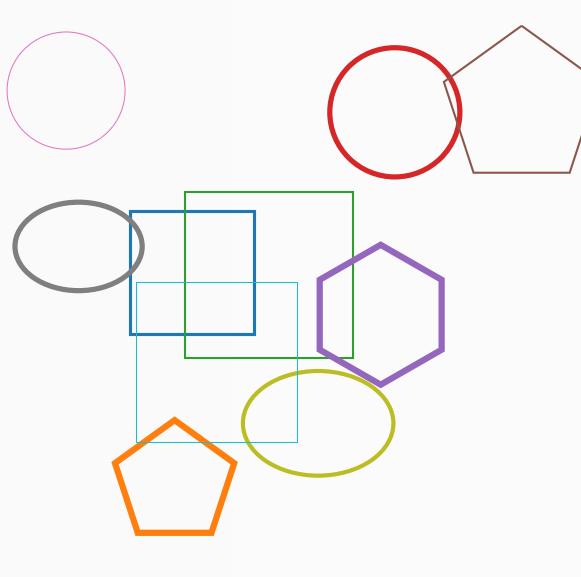[{"shape": "square", "thickness": 1.5, "radius": 0.53, "center": [0.331, 0.528]}, {"shape": "pentagon", "thickness": 3, "radius": 0.54, "center": [0.3, 0.164]}, {"shape": "square", "thickness": 1, "radius": 0.72, "center": [0.463, 0.523]}, {"shape": "circle", "thickness": 2.5, "radius": 0.56, "center": [0.679, 0.805]}, {"shape": "hexagon", "thickness": 3, "radius": 0.61, "center": [0.655, 0.454]}, {"shape": "pentagon", "thickness": 1, "radius": 0.7, "center": [0.897, 0.814]}, {"shape": "circle", "thickness": 0.5, "radius": 0.51, "center": [0.114, 0.842]}, {"shape": "oval", "thickness": 2.5, "radius": 0.55, "center": [0.135, 0.572]}, {"shape": "oval", "thickness": 2, "radius": 0.65, "center": [0.547, 0.266]}, {"shape": "square", "thickness": 0.5, "radius": 0.69, "center": [0.373, 0.372]}]